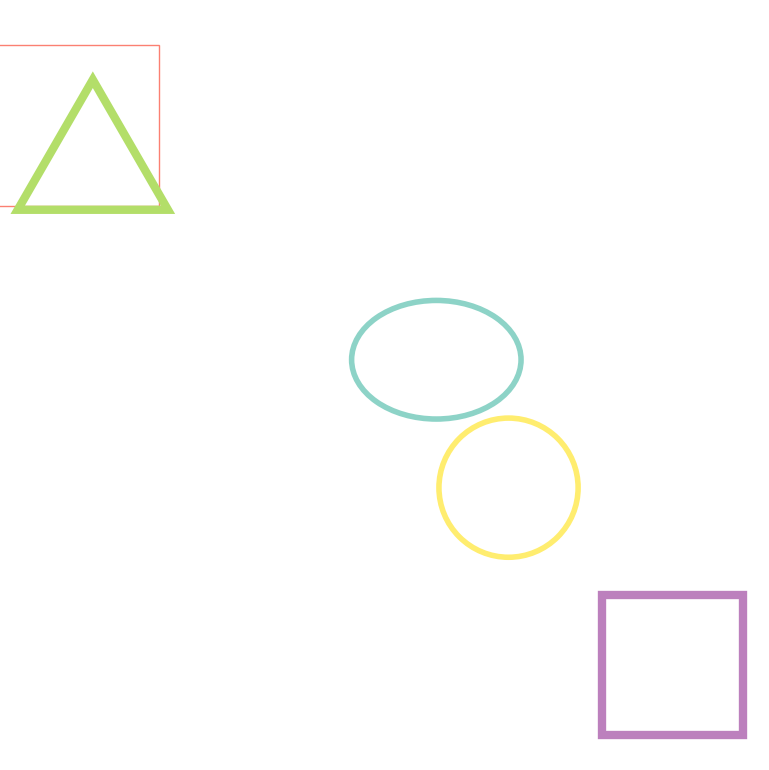[{"shape": "oval", "thickness": 2, "radius": 0.55, "center": [0.567, 0.533]}, {"shape": "square", "thickness": 0.5, "radius": 0.52, "center": [0.102, 0.837]}, {"shape": "triangle", "thickness": 3, "radius": 0.56, "center": [0.121, 0.784]}, {"shape": "square", "thickness": 3, "radius": 0.46, "center": [0.873, 0.136]}, {"shape": "circle", "thickness": 2, "radius": 0.45, "center": [0.66, 0.367]}]